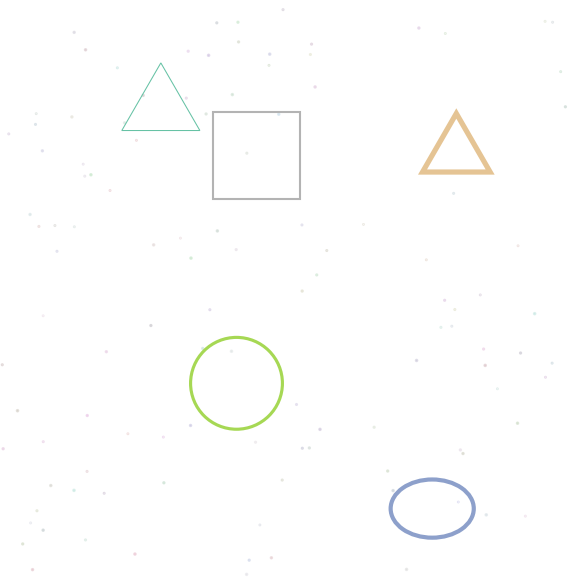[{"shape": "triangle", "thickness": 0.5, "radius": 0.39, "center": [0.279, 0.812]}, {"shape": "oval", "thickness": 2, "radius": 0.36, "center": [0.748, 0.118]}, {"shape": "circle", "thickness": 1.5, "radius": 0.4, "center": [0.41, 0.335]}, {"shape": "triangle", "thickness": 2.5, "radius": 0.34, "center": [0.79, 0.735]}, {"shape": "square", "thickness": 1, "radius": 0.38, "center": [0.444, 0.73]}]